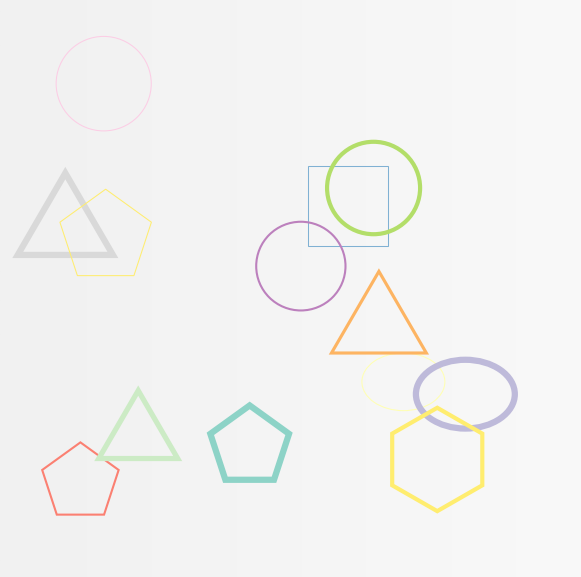[{"shape": "pentagon", "thickness": 3, "radius": 0.36, "center": [0.43, 0.226]}, {"shape": "oval", "thickness": 0.5, "radius": 0.36, "center": [0.694, 0.338]}, {"shape": "oval", "thickness": 3, "radius": 0.43, "center": [0.801, 0.317]}, {"shape": "pentagon", "thickness": 1, "radius": 0.35, "center": [0.138, 0.164]}, {"shape": "square", "thickness": 0.5, "radius": 0.35, "center": [0.599, 0.642]}, {"shape": "triangle", "thickness": 1.5, "radius": 0.47, "center": [0.652, 0.435]}, {"shape": "circle", "thickness": 2, "radius": 0.4, "center": [0.643, 0.674]}, {"shape": "circle", "thickness": 0.5, "radius": 0.41, "center": [0.178, 0.854]}, {"shape": "triangle", "thickness": 3, "radius": 0.47, "center": [0.112, 0.605]}, {"shape": "circle", "thickness": 1, "radius": 0.38, "center": [0.518, 0.538]}, {"shape": "triangle", "thickness": 2.5, "radius": 0.39, "center": [0.238, 0.244]}, {"shape": "pentagon", "thickness": 0.5, "radius": 0.41, "center": [0.182, 0.589]}, {"shape": "hexagon", "thickness": 2, "radius": 0.45, "center": [0.752, 0.204]}]